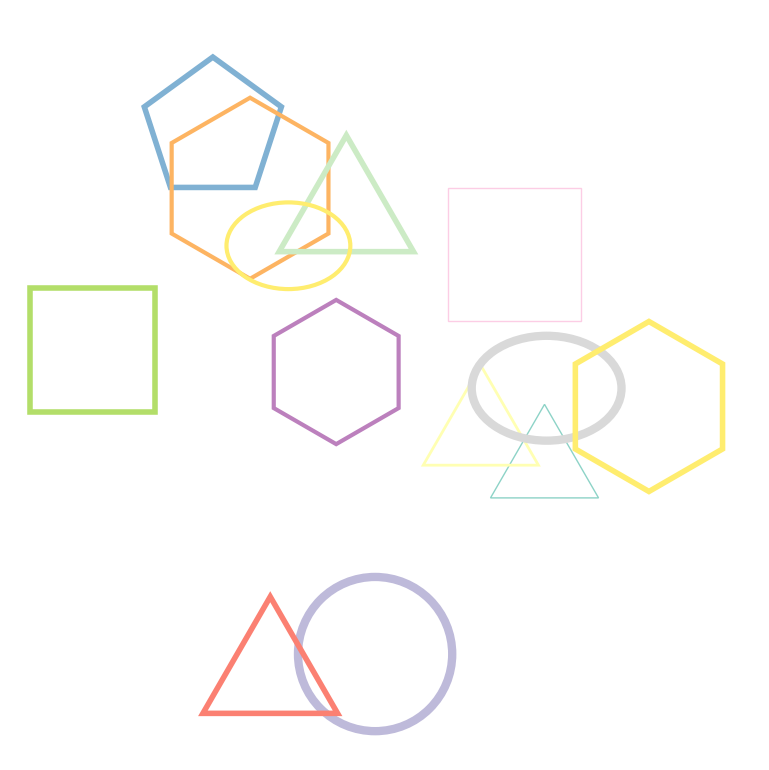[{"shape": "triangle", "thickness": 0.5, "radius": 0.4, "center": [0.707, 0.394]}, {"shape": "triangle", "thickness": 1, "radius": 0.43, "center": [0.624, 0.439]}, {"shape": "circle", "thickness": 3, "radius": 0.5, "center": [0.487, 0.151]}, {"shape": "triangle", "thickness": 2, "radius": 0.5, "center": [0.351, 0.124]}, {"shape": "pentagon", "thickness": 2, "radius": 0.47, "center": [0.276, 0.832]}, {"shape": "hexagon", "thickness": 1.5, "radius": 0.59, "center": [0.325, 0.756]}, {"shape": "square", "thickness": 2, "radius": 0.4, "center": [0.12, 0.545]}, {"shape": "square", "thickness": 0.5, "radius": 0.43, "center": [0.668, 0.67]}, {"shape": "oval", "thickness": 3, "radius": 0.49, "center": [0.71, 0.496]}, {"shape": "hexagon", "thickness": 1.5, "radius": 0.47, "center": [0.437, 0.517]}, {"shape": "triangle", "thickness": 2, "radius": 0.5, "center": [0.45, 0.724]}, {"shape": "oval", "thickness": 1.5, "radius": 0.4, "center": [0.375, 0.681]}, {"shape": "hexagon", "thickness": 2, "radius": 0.55, "center": [0.843, 0.472]}]